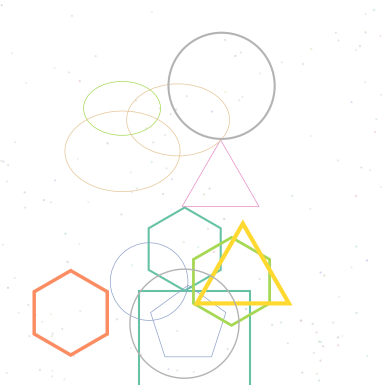[{"shape": "square", "thickness": 1.5, "radius": 0.72, "center": [0.506, 0.1]}, {"shape": "hexagon", "thickness": 1.5, "radius": 0.54, "center": [0.48, 0.353]}, {"shape": "hexagon", "thickness": 2.5, "radius": 0.55, "center": [0.184, 0.187]}, {"shape": "pentagon", "thickness": 0.5, "radius": 0.51, "center": [0.489, 0.156]}, {"shape": "circle", "thickness": 0.5, "radius": 0.5, "center": [0.387, 0.269]}, {"shape": "triangle", "thickness": 0.5, "radius": 0.58, "center": [0.573, 0.521]}, {"shape": "hexagon", "thickness": 2, "radius": 0.57, "center": [0.601, 0.269]}, {"shape": "oval", "thickness": 0.5, "radius": 0.5, "center": [0.317, 0.719]}, {"shape": "triangle", "thickness": 3, "radius": 0.69, "center": [0.631, 0.281]}, {"shape": "oval", "thickness": 0.5, "radius": 0.67, "center": [0.463, 0.689]}, {"shape": "oval", "thickness": 0.5, "radius": 0.75, "center": [0.318, 0.607]}, {"shape": "circle", "thickness": 1.5, "radius": 0.69, "center": [0.576, 0.777]}, {"shape": "circle", "thickness": 1, "radius": 0.71, "center": [0.479, 0.159]}]